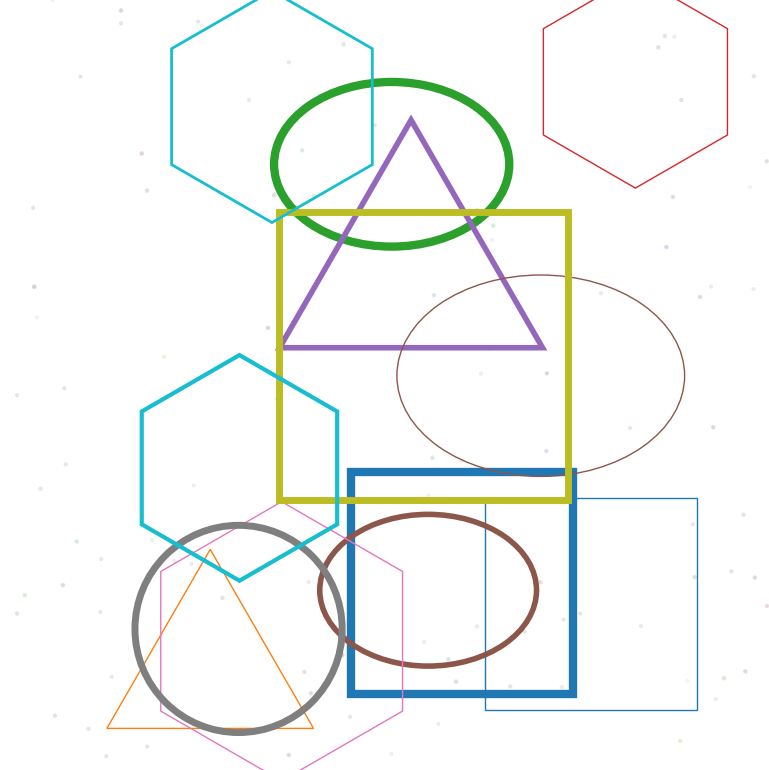[{"shape": "square", "thickness": 0.5, "radius": 0.69, "center": [0.768, 0.215]}, {"shape": "square", "thickness": 3, "radius": 0.72, "center": [0.6, 0.243]}, {"shape": "triangle", "thickness": 0.5, "radius": 0.77, "center": [0.273, 0.132]}, {"shape": "oval", "thickness": 3, "radius": 0.76, "center": [0.509, 0.787]}, {"shape": "hexagon", "thickness": 0.5, "radius": 0.69, "center": [0.825, 0.894]}, {"shape": "triangle", "thickness": 2, "radius": 0.99, "center": [0.534, 0.647]}, {"shape": "oval", "thickness": 0.5, "radius": 0.93, "center": [0.702, 0.512]}, {"shape": "oval", "thickness": 2, "radius": 0.7, "center": [0.556, 0.233]}, {"shape": "hexagon", "thickness": 0.5, "radius": 0.91, "center": [0.366, 0.167]}, {"shape": "circle", "thickness": 2.5, "radius": 0.67, "center": [0.31, 0.183]}, {"shape": "square", "thickness": 2.5, "radius": 0.94, "center": [0.55, 0.537]}, {"shape": "hexagon", "thickness": 1.5, "radius": 0.73, "center": [0.311, 0.392]}, {"shape": "hexagon", "thickness": 1, "radius": 0.75, "center": [0.353, 0.861]}]